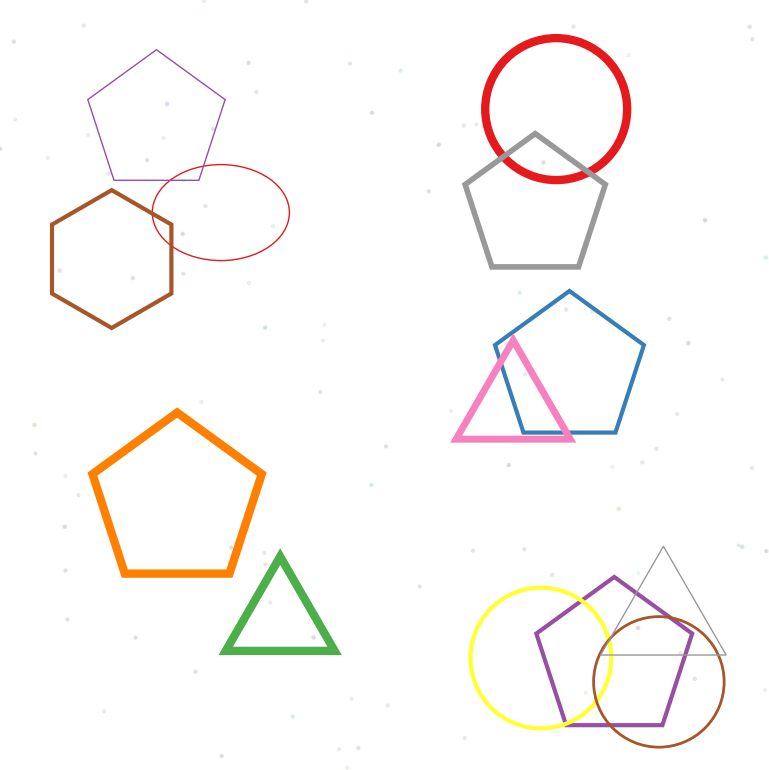[{"shape": "oval", "thickness": 0.5, "radius": 0.45, "center": [0.287, 0.724]}, {"shape": "circle", "thickness": 3, "radius": 0.46, "center": [0.722, 0.858]}, {"shape": "pentagon", "thickness": 1.5, "radius": 0.51, "center": [0.74, 0.52]}, {"shape": "triangle", "thickness": 3, "radius": 0.41, "center": [0.364, 0.196]}, {"shape": "pentagon", "thickness": 0.5, "radius": 0.47, "center": [0.203, 0.842]}, {"shape": "pentagon", "thickness": 1.5, "radius": 0.53, "center": [0.798, 0.144]}, {"shape": "pentagon", "thickness": 3, "radius": 0.58, "center": [0.23, 0.349]}, {"shape": "circle", "thickness": 1.5, "radius": 0.46, "center": [0.702, 0.145]}, {"shape": "circle", "thickness": 1, "radius": 0.42, "center": [0.856, 0.114]}, {"shape": "hexagon", "thickness": 1.5, "radius": 0.45, "center": [0.145, 0.664]}, {"shape": "triangle", "thickness": 2.5, "radius": 0.43, "center": [0.666, 0.472]}, {"shape": "triangle", "thickness": 0.5, "radius": 0.47, "center": [0.862, 0.196]}, {"shape": "pentagon", "thickness": 2, "radius": 0.48, "center": [0.695, 0.731]}]